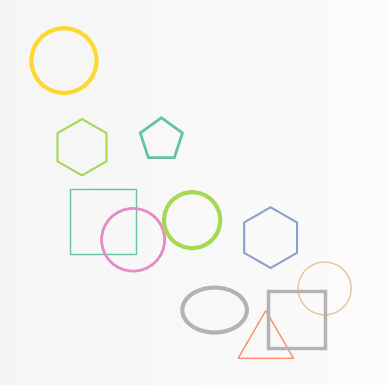[{"shape": "pentagon", "thickness": 2, "radius": 0.29, "center": [0.416, 0.637]}, {"shape": "square", "thickness": 1, "radius": 0.42, "center": [0.266, 0.424]}, {"shape": "triangle", "thickness": 1, "radius": 0.41, "center": [0.686, 0.111]}, {"shape": "hexagon", "thickness": 1.5, "radius": 0.39, "center": [0.698, 0.383]}, {"shape": "circle", "thickness": 2, "radius": 0.41, "center": [0.343, 0.377]}, {"shape": "hexagon", "thickness": 1.5, "radius": 0.37, "center": [0.212, 0.618]}, {"shape": "circle", "thickness": 3, "radius": 0.36, "center": [0.496, 0.428]}, {"shape": "circle", "thickness": 3, "radius": 0.42, "center": [0.165, 0.843]}, {"shape": "circle", "thickness": 1, "radius": 0.34, "center": [0.838, 0.251]}, {"shape": "square", "thickness": 2.5, "radius": 0.37, "center": [0.765, 0.169]}, {"shape": "oval", "thickness": 3, "radius": 0.42, "center": [0.554, 0.195]}]